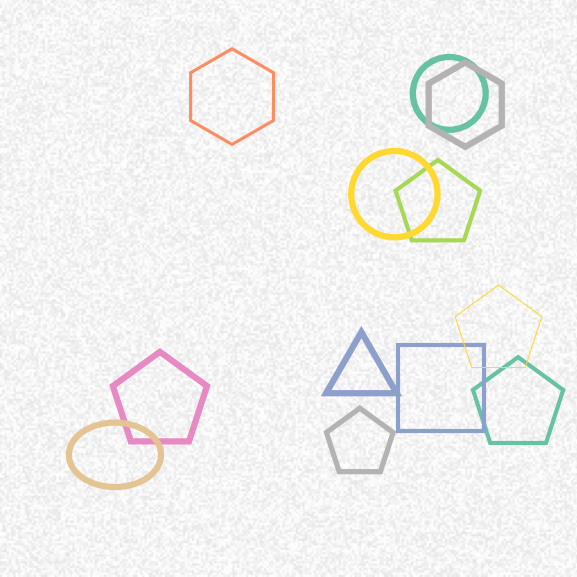[{"shape": "circle", "thickness": 3, "radius": 0.32, "center": [0.778, 0.837]}, {"shape": "pentagon", "thickness": 2, "radius": 0.41, "center": [0.897, 0.299]}, {"shape": "hexagon", "thickness": 1.5, "radius": 0.41, "center": [0.402, 0.832]}, {"shape": "square", "thickness": 2, "radius": 0.37, "center": [0.764, 0.327]}, {"shape": "triangle", "thickness": 3, "radius": 0.35, "center": [0.626, 0.354]}, {"shape": "pentagon", "thickness": 3, "radius": 0.43, "center": [0.277, 0.304]}, {"shape": "pentagon", "thickness": 2, "radius": 0.38, "center": [0.758, 0.645]}, {"shape": "circle", "thickness": 3, "radius": 0.37, "center": [0.683, 0.663]}, {"shape": "pentagon", "thickness": 0.5, "radius": 0.39, "center": [0.863, 0.427]}, {"shape": "oval", "thickness": 3, "radius": 0.4, "center": [0.199, 0.212]}, {"shape": "hexagon", "thickness": 3, "radius": 0.37, "center": [0.806, 0.818]}, {"shape": "pentagon", "thickness": 2.5, "radius": 0.3, "center": [0.623, 0.232]}]